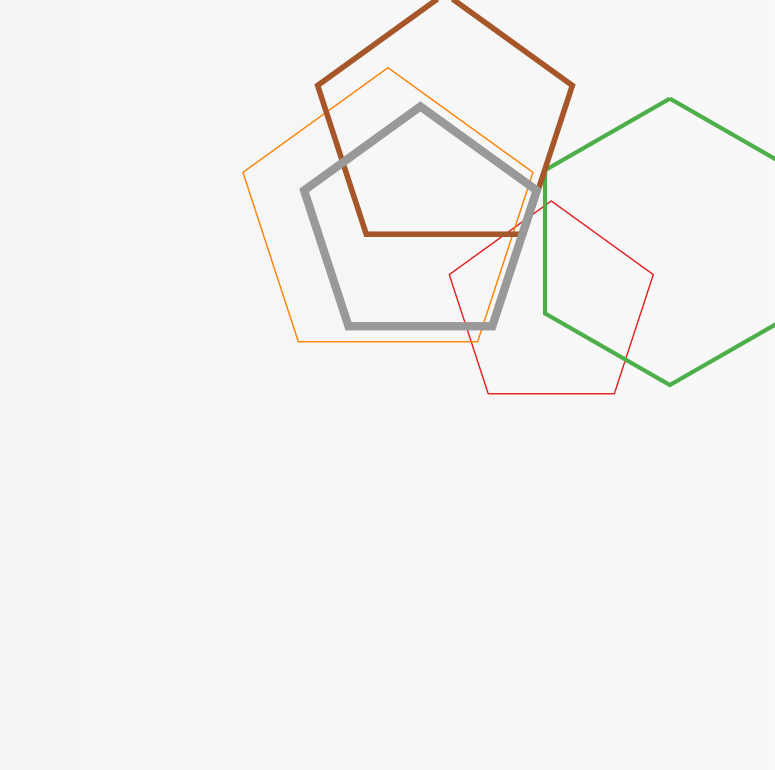[{"shape": "pentagon", "thickness": 0.5, "radius": 0.69, "center": [0.711, 0.601]}, {"shape": "hexagon", "thickness": 1.5, "radius": 0.93, "center": [0.864, 0.686]}, {"shape": "pentagon", "thickness": 0.5, "radius": 0.98, "center": [0.501, 0.715]}, {"shape": "pentagon", "thickness": 2, "radius": 0.86, "center": [0.574, 0.836]}, {"shape": "pentagon", "thickness": 3, "radius": 0.79, "center": [0.542, 0.704]}]